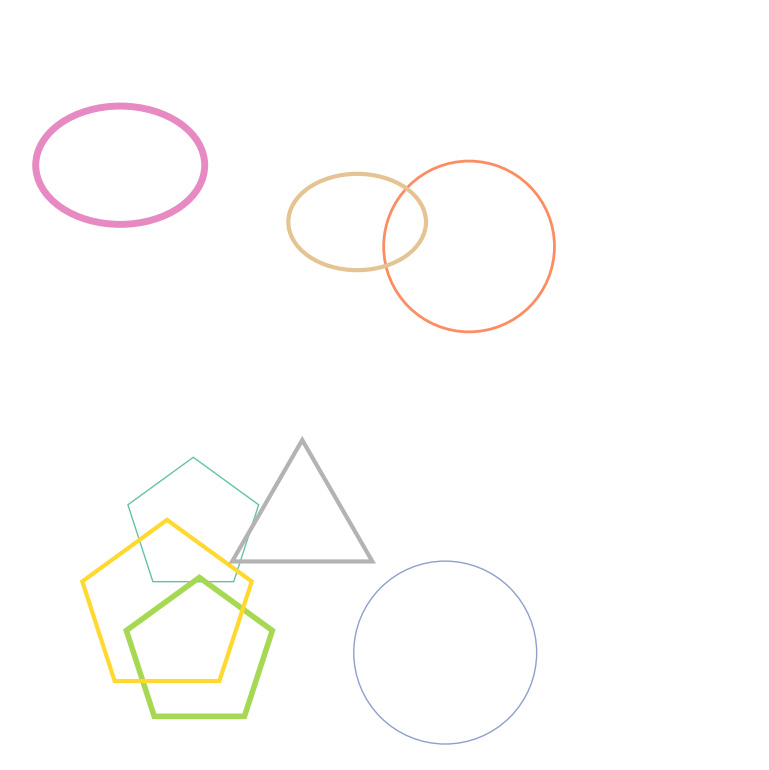[{"shape": "pentagon", "thickness": 0.5, "radius": 0.45, "center": [0.251, 0.317]}, {"shape": "circle", "thickness": 1, "radius": 0.55, "center": [0.609, 0.68]}, {"shape": "circle", "thickness": 0.5, "radius": 0.59, "center": [0.578, 0.153]}, {"shape": "oval", "thickness": 2.5, "radius": 0.55, "center": [0.156, 0.785]}, {"shape": "pentagon", "thickness": 2, "radius": 0.5, "center": [0.259, 0.15]}, {"shape": "pentagon", "thickness": 1.5, "radius": 0.58, "center": [0.217, 0.209]}, {"shape": "oval", "thickness": 1.5, "radius": 0.45, "center": [0.464, 0.712]}, {"shape": "triangle", "thickness": 1.5, "radius": 0.53, "center": [0.393, 0.323]}]